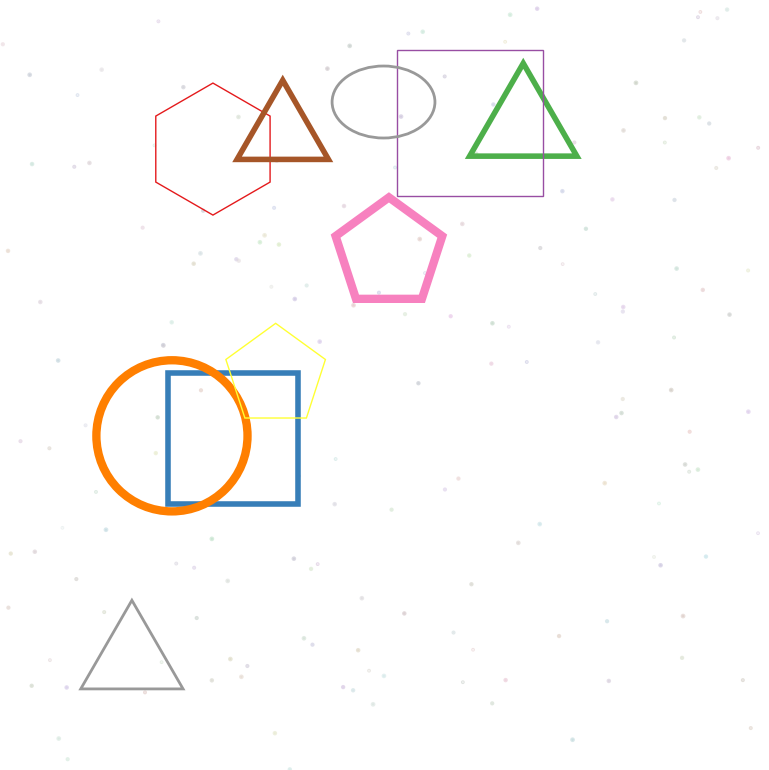[{"shape": "hexagon", "thickness": 0.5, "radius": 0.43, "center": [0.277, 0.806]}, {"shape": "square", "thickness": 2, "radius": 0.42, "center": [0.303, 0.43]}, {"shape": "triangle", "thickness": 2, "radius": 0.4, "center": [0.68, 0.837]}, {"shape": "square", "thickness": 0.5, "radius": 0.47, "center": [0.61, 0.84]}, {"shape": "circle", "thickness": 3, "radius": 0.49, "center": [0.223, 0.434]}, {"shape": "pentagon", "thickness": 0.5, "radius": 0.34, "center": [0.358, 0.512]}, {"shape": "triangle", "thickness": 2, "radius": 0.34, "center": [0.367, 0.827]}, {"shape": "pentagon", "thickness": 3, "radius": 0.36, "center": [0.505, 0.671]}, {"shape": "oval", "thickness": 1, "radius": 0.33, "center": [0.498, 0.868]}, {"shape": "triangle", "thickness": 1, "radius": 0.38, "center": [0.171, 0.144]}]